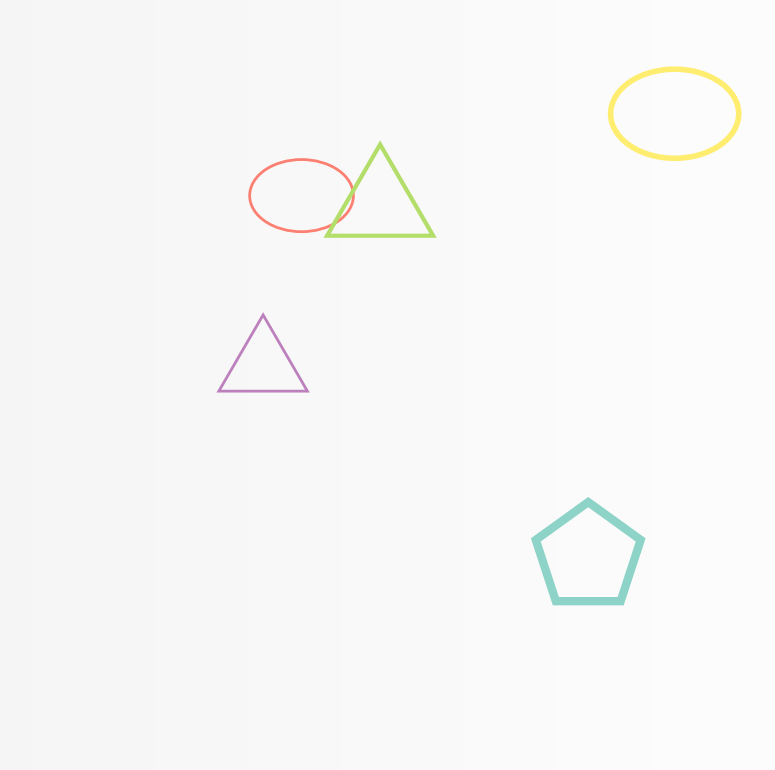[{"shape": "pentagon", "thickness": 3, "radius": 0.36, "center": [0.759, 0.277]}, {"shape": "oval", "thickness": 1, "radius": 0.33, "center": [0.389, 0.746]}, {"shape": "triangle", "thickness": 1.5, "radius": 0.4, "center": [0.49, 0.733]}, {"shape": "triangle", "thickness": 1, "radius": 0.33, "center": [0.339, 0.525]}, {"shape": "oval", "thickness": 2, "radius": 0.41, "center": [0.871, 0.852]}]